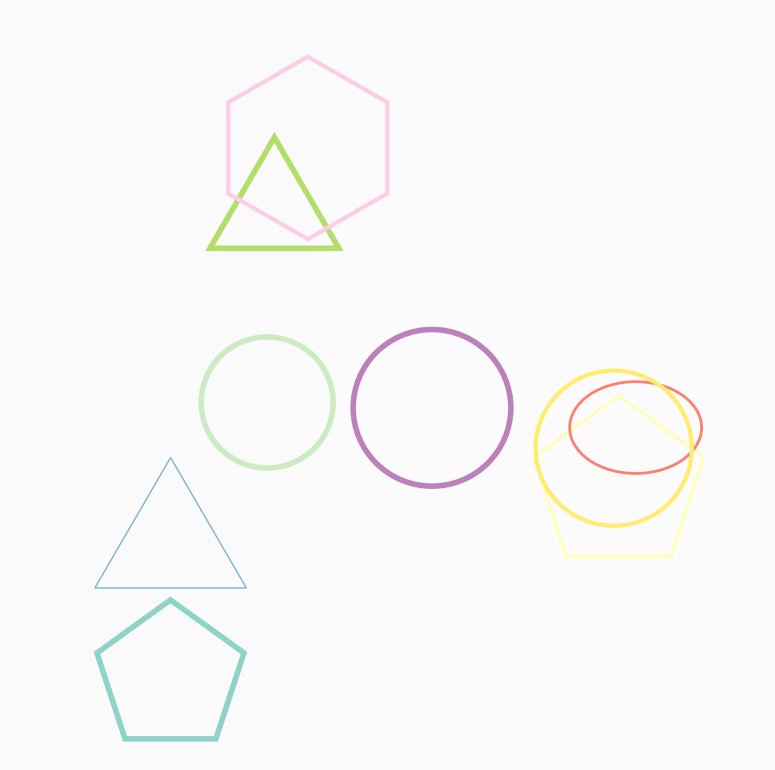[{"shape": "pentagon", "thickness": 2, "radius": 0.5, "center": [0.22, 0.121]}, {"shape": "pentagon", "thickness": 1, "radius": 0.58, "center": [0.798, 0.371]}, {"shape": "oval", "thickness": 1, "radius": 0.43, "center": [0.82, 0.445]}, {"shape": "triangle", "thickness": 0.5, "radius": 0.56, "center": [0.22, 0.293]}, {"shape": "triangle", "thickness": 2, "radius": 0.48, "center": [0.354, 0.726]}, {"shape": "hexagon", "thickness": 1.5, "radius": 0.59, "center": [0.397, 0.808]}, {"shape": "circle", "thickness": 2, "radius": 0.51, "center": [0.557, 0.47]}, {"shape": "circle", "thickness": 2, "radius": 0.43, "center": [0.345, 0.477]}, {"shape": "circle", "thickness": 1.5, "radius": 0.5, "center": [0.792, 0.418]}]